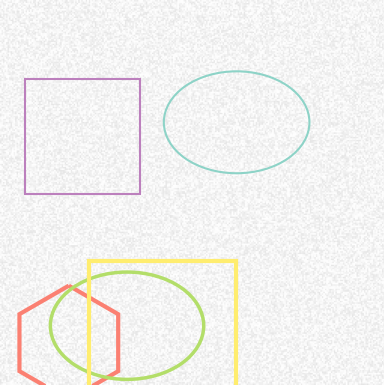[{"shape": "oval", "thickness": 1.5, "radius": 0.95, "center": [0.615, 0.682]}, {"shape": "hexagon", "thickness": 3, "radius": 0.74, "center": [0.179, 0.11]}, {"shape": "oval", "thickness": 2.5, "radius": 1.0, "center": [0.33, 0.154]}, {"shape": "square", "thickness": 1.5, "radius": 0.75, "center": [0.213, 0.645]}, {"shape": "square", "thickness": 3, "radius": 0.96, "center": [0.423, 0.131]}]